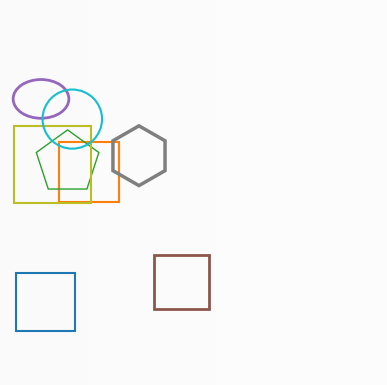[{"shape": "square", "thickness": 1.5, "radius": 0.38, "center": [0.118, 0.215]}, {"shape": "square", "thickness": 1.5, "radius": 0.39, "center": [0.23, 0.553]}, {"shape": "pentagon", "thickness": 1, "radius": 0.42, "center": [0.174, 0.578]}, {"shape": "oval", "thickness": 2, "radius": 0.36, "center": [0.106, 0.743]}, {"shape": "square", "thickness": 2, "radius": 0.35, "center": [0.469, 0.267]}, {"shape": "hexagon", "thickness": 2.5, "radius": 0.39, "center": [0.359, 0.596]}, {"shape": "square", "thickness": 1.5, "radius": 0.5, "center": [0.135, 0.573]}, {"shape": "circle", "thickness": 1.5, "radius": 0.38, "center": [0.187, 0.691]}]